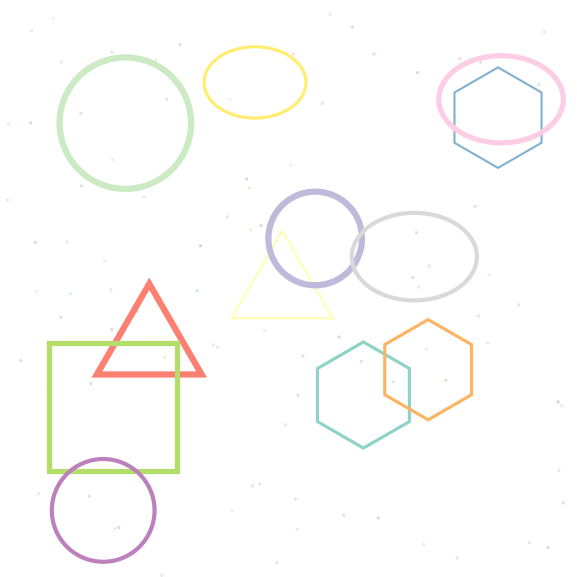[{"shape": "hexagon", "thickness": 1.5, "radius": 0.46, "center": [0.629, 0.315]}, {"shape": "triangle", "thickness": 1, "radius": 0.51, "center": [0.489, 0.499]}, {"shape": "circle", "thickness": 3, "radius": 0.41, "center": [0.546, 0.586]}, {"shape": "triangle", "thickness": 3, "radius": 0.52, "center": [0.258, 0.403]}, {"shape": "hexagon", "thickness": 1, "radius": 0.44, "center": [0.862, 0.795]}, {"shape": "hexagon", "thickness": 1.5, "radius": 0.43, "center": [0.741, 0.359]}, {"shape": "square", "thickness": 2.5, "radius": 0.56, "center": [0.196, 0.294]}, {"shape": "oval", "thickness": 2.5, "radius": 0.54, "center": [0.868, 0.827]}, {"shape": "oval", "thickness": 2, "radius": 0.54, "center": [0.717, 0.555]}, {"shape": "circle", "thickness": 2, "radius": 0.44, "center": [0.179, 0.115]}, {"shape": "circle", "thickness": 3, "radius": 0.57, "center": [0.217, 0.786]}, {"shape": "oval", "thickness": 1.5, "radius": 0.44, "center": [0.442, 0.856]}]